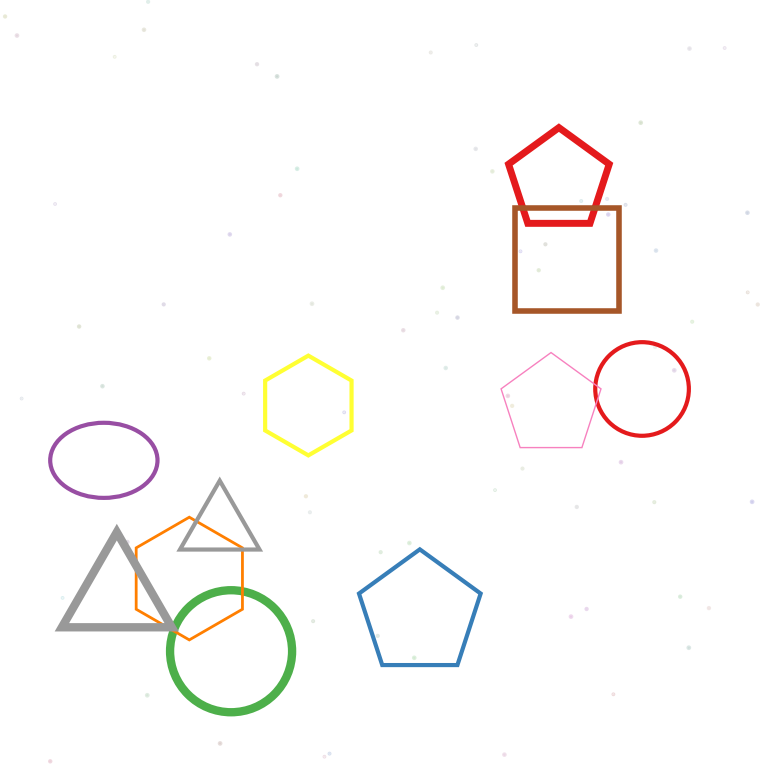[{"shape": "pentagon", "thickness": 2.5, "radius": 0.34, "center": [0.726, 0.766]}, {"shape": "circle", "thickness": 1.5, "radius": 0.3, "center": [0.834, 0.495]}, {"shape": "pentagon", "thickness": 1.5, "radius": 0.42, "center": [0.545, 0.203]}, {"shape": "circle", "thickness": 3, "radius": 0.4, "center": [0.3, 0.154]}, {"shape": "oval", "thickness": 1.5, "radius": 0.35, "center": [0.135, 0.402]}, {"shape": "hexagon", "thickness": 1, "radius": 0.4, "center": [0.246, 0.249]}, {"shape": "hexagon", "thickness": 1.5, "radius": 0.32, "center": [0.4, 0.473]}, {"shape": "square", "thickness": 2, "radius": 0.34, "center": [0.736, 0.663]}, {"shape": "pentagon", "thickness": 0.5, "radius": 0.34, "center": [0.716, 0.474]}, {"shape": "triangle", "thickness": 3, "radius": 0.41, "center": [0.152, 0.227]}, {"shape": "triangle", "thickness": 1.5, "radius": 0.3, "center": [0.285, 0.316]}]